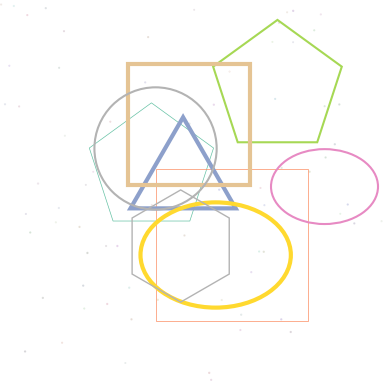[{"shape": "pentagon", "thickness": 0.5, "radius": 0.85, "center": [0.393, 0.563]}, {"shape": "square", "thickness": 0.5, "radius": 0.99, "center": [0.604, 0.363]}, {"shape": "triangle", "thickness": 3, "radius": 0.79, "center": [0.476, 0.538]}, {"shape": "oval", "thickness": 1.5, "radius": 0.69, "center": [0.843, 0.515]}, {"shape": "pentagon", "thickness": 1.5, "radius": 0.88, "center": [0.721, 0.773]}, {"shape": "oval", "thickness": 3, "radius": 0.98, "center": [0.56, 0.338]}, {"shape": "square", "thickness": 3, "radius": 0.79, "center": [0.491, 0.677]}, {"shape": "circle", "thickness": 1.5, "radius": 0.79, "center": [0.404, 0.614]}, {"shape": "hexagon", "thickness": 1, "radius": 0.73, "center": [0.469, 0.361]}]